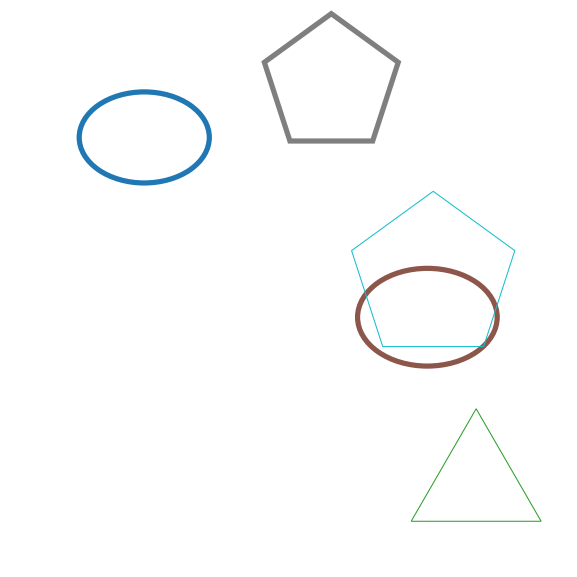[{"shape": "oval", "thickness": 2.5, "radius": 0.56, "center": [0.25, 0.761]}, {"shape": "triangle", "thickness": 0.5, "radius": 0.65, "center": [0.825, 0.161]}, {"shape": "oval", "thickness": 2.5, "radius": 0.6, "center": [0.74, 0.45]}, {"shape": "pentagon", "thickness": 2.5, "radius": 0.61, "center": [0.574, 0.854]}, {"shape": "pentagon", "thickness": 0.5, "radius": 0.74, "center": [0.75, 0.519]}]